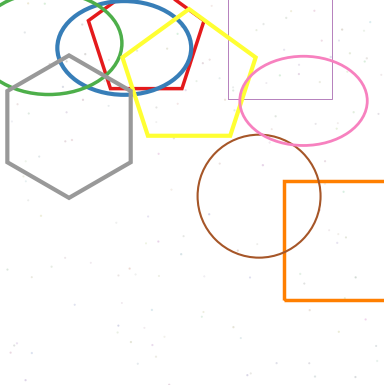[{"shape": "pentagon", "thickness": 2.5, "radius": 0.79, "center": [0.38, 0.898]}, {"shape": "oval", "thickness": 3, "radius": 0.87, "center": [0.323, 0.875]}, {"shape": "oval", "thickness": 2.5, "radius": 0.95, "center": [0.127, 0.887]}, {"shape": "square", "thickness": 0.5, "radius": 0.68, "center": [0.728, 0.878]}, {"shape": "square", "thickness": 2.5, "radius": 0.77, "center": [0.891, 0.375]}, {"shape": "pentagon", "thickness": 3, "radius": 0.91, "center": [0.491, 0.795]}, {"shape": "circle", "thickness": 1.5, "radius": 0.8, "center": [0.673, 0.49]}, {"shape": "oval", "thickness": 2, "radius": 0.83, "center": [0.788, 0.738]}, {"shape": "hexagon", "thickness": 3, "radius": 0.93, "center": [0.179, 0.671]}]